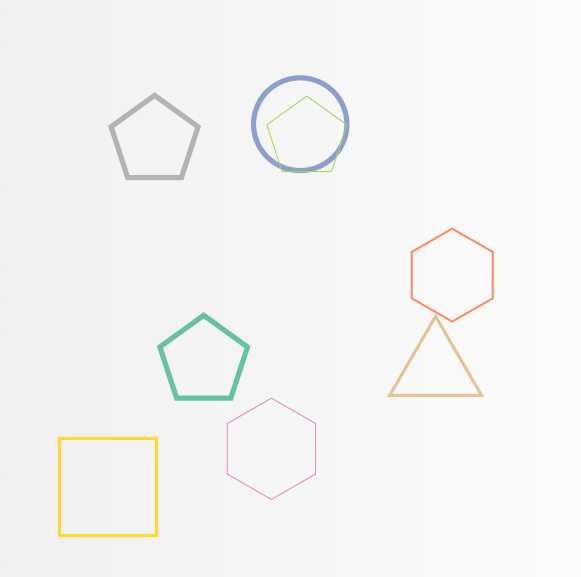[{"shape": "pentagon", "thickness": 2.5, "radius": 0.4, "center": [0.35, 0.374]}, {"shape": "hexagon", "thickness": 1, "radius": 0.4, "center": [0.778, 0.523]}, {"shape": "circle", "thickness": 2.5, "radius": 0.4, "center": [0.516, 0.784]}, {"shape": "hexagon", "thickness": 0.5, "radius": 0.44, "center": [0.467, 0.222]}, {"shape": "pentagon", "thickness": 0.5, "radius": 0.36, "center": [0.528, 0.761]}, {"shape": "square", "thickness": 1.5, "radius": 0.42, "center": [0.185, 0.156]}, {"shape": "triangle", "thickness": 1.5, "radius": 0.46, "center": [0.749, 0.36]}, {"shape": "pentagon", "thickness": 2.5, "radius": 0.39, "center": [0.266, 0.755]}]